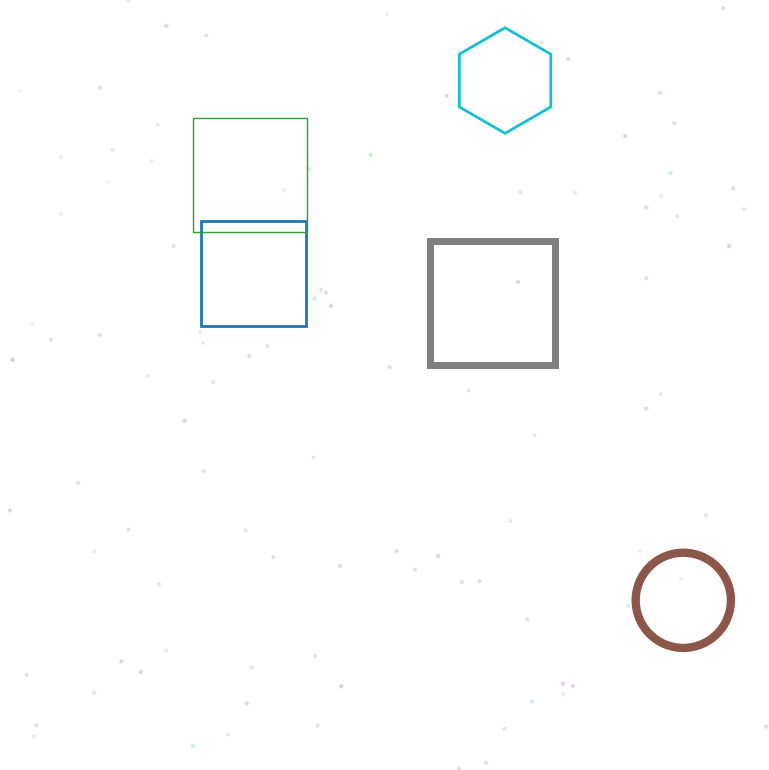[{"shape": "square", "thickness": 1, "radius": 0.34, "center": [0.329, 0.645]}, {"shape": "square", "thickness": 0.5, "radius": 0.37, "center": [0.324, 0.773]}, {"shape": "circle", "thickness": 3, "radius": 0.31, "center": [0.887, 0.22]}, {"shape": "square", "thickness": 2.5, "radius": 0.4, "center": [0.64, 0.607]}, {"shape": "hexagon", "thickness": 1, "radius": 0.34, "center": [0.656, 0.895]}]